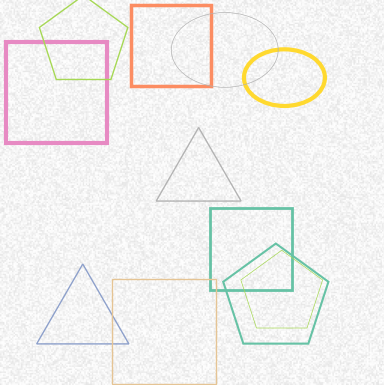[{"shape": "square", "thickness": 2, "radius": 0.53, "center": [0.651, 0.353]}, {"shape": "pentagon", "thickness": 1.5, "radius": 0.72, "center": [0.716, 0.224]}, {"shape": "square", "thickness": 2.5, "radius": 0.52, "center": [0.444, 0.882]}, {"shape": "triangle", "thickness": 1, "radius": 0.69, "center": [0.215, 0.176]}, {"shape": "square", "thickness": 3, "radius": 0.65, "center": [0.147, 0.761]}, {"shape": "pentagon", "thickness": 0.5, "radius": 0.56, "center": [0.732, 0.238]}, {"shape": "pentagon", "thickness": 1, "radius": 0.6, "center": [0.217, 0.891]}, {"shape": "oval", "thickness": 3, "radius": 0.53, "center": [0.739, 0.798]}, {"shape": "square", "thickness": 1, "radius": 0.68, "center": [0.426, 0.139]}, {"shape": "oval", "thickness": 0.5, "radius": 0.69, "center": [0.584, 0.87]}, {"shape": "triangle", "thickness": 1, "radius": 0.64, "center": [0.516, 0.541]}]